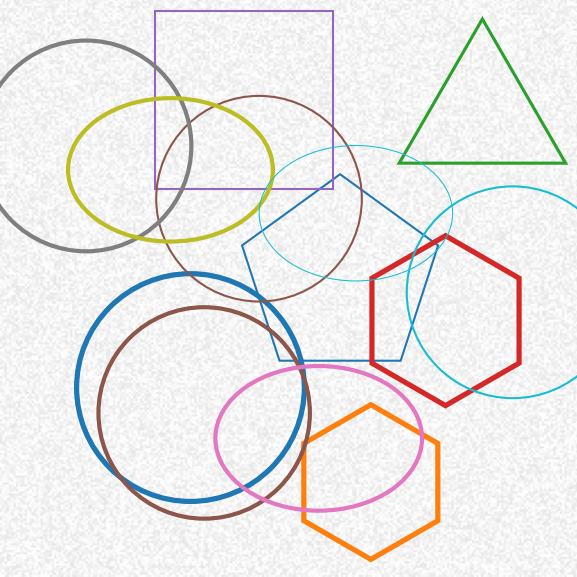[{"shape": "pentagon", "thickness": 1, "radius": 0.89, "center": [0.589, 0.519]}, {"shape": "circle", "thickness": 2.5, "radius": 0.99, "center": [0.33, 0.328]}, {"shape": "hexagon", "thickness": 2.5, "radius": 0.67, "center": [0.642, 0.164]}, {"shape": "triangle", "thickness": 1.5, "radius": 0.83, "center": [0.835, 0.8]}, {"shape": "hexagon", "thickness": 2.5, "radius": 0.74, "center": [0.771, 0.444]}, {"shape": "square", "thickness": 1, "radius": 0.77, "center": [0.422, 0.827]}, {"shape": "circle", "thickness": 2, "radius": 0.92, "center": [0.354, 0.284]}, {"shape": "circle", "thickness": 1, "radius": 0.89, "center": [0.449, 0.655]}, {"shape": "oval", "thickness": 2, "radius": 0.89, "center": [0.552, 0.24]}, {"shape": "circle", "thickness": 2, "radius": 0.91, "center": [0.149, 0.746]}, {"shape": "oval", "thickness": 2, "radius": 0.89, "center": [0.295, 0.705]}, {"shape": "circle", "thickness": 1, "radius": 0.92, "center": [0.888, 0.493]}, {"shape": "oval", "thickness": 0.5, "radius": 0.84, "center": [0.616, 0.63]}]